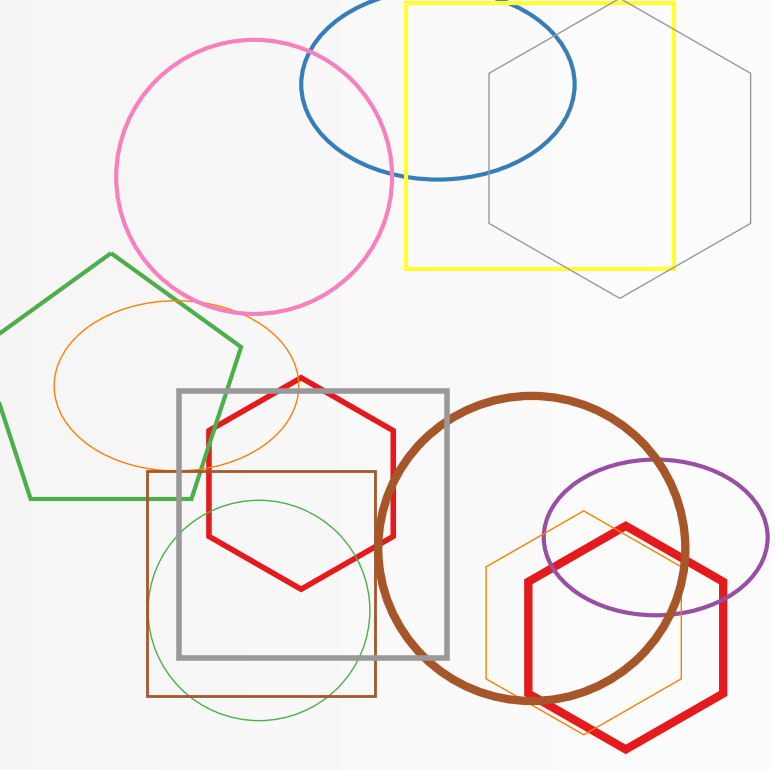[{"shape": "hexagon", "thickness": 3, "radius": 0.73, "center": [0.807, 0.172]}, {"shape": "hexagon", "thickness": 2, "radius": 0.69, "center": [0.389, 0.372]}, {"shape": "oval", "thickness": 1.5, "radius": 0.88, "center": [0.565, 0.89]}, {"shape": "pentagon", "thickness": 1.5, "radius": 0.88, "center": [0.143, 0.495]}, {"shape": "circle", "thickness": 0.5, "radius": 0.72, "center": [0.334, 0.207]}, {"shape": "oval", "thickness": 1.5, "radius": 0.72, "center": [0.846, 0.302]}, {"shape": "hexagon", "thickness": 0.5, "radius": 0.73, "center": [0.753, 0.191]}, {"shape": "oval", "thickness": 0.5, "radius": 0.79, "center": [0.228, 0.499]}, {"shape": "square", "thickness": 1.5, "radius": 0.86, "center": [0.697, 0.823]}, {"shape": "circle", "thickness": 3, "radius": 0.99, "center": [0.686, 0.288]}, {"shape": "square", "thickness": 1, "radius": 0.73, "center": [0.337, 0.242]}, {"shape": "circle", "thickness": 1.5, "radius": 0.89, "center": [0.328, 0.77]}, {"shape": "hexagon", "thickness": 0.5, "radius": 0.97, "center": [0.8, 0.807]}, {"shape": "square", "thickness": 2, "radius": 0.87, "center": [0.404, 0.319]}]